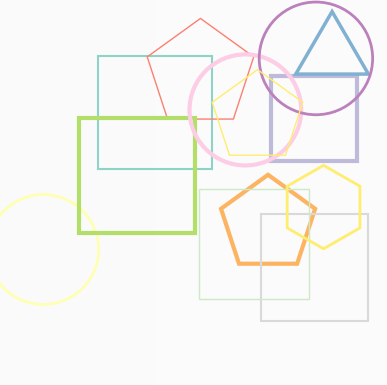[{"shape": "square", "thickness": 1.5, "radius": 0.73, "center": [0.4, 0.709]}, {"shape": "circle", "thickness": 2, "radius": 0.71, "center": [0.112, 0.352]}, {"shape": "square", "thickness": 3, "radius": 0.55, "center": [0.81, 0.693]}, {"shape": "pentagon", "thickness": 1, "radius": 0.72, "center": [0.517, 0.808]}, {"shape": "triangle", "thickness": 2.5, "radius": 0.54, "center": [0.857, 0.862]}, {"shape": "pentagon", "thickness": 3, "radius": 0.64, "center": [0.692, 0.418]}, {"shape": "square", "thickness": 3, "radius": 0.75, "center": [0.353, 0.544]}, {"shape": "circle", "thickness": 3, "radius": 0.72, "center": [0.633, 0.714]}, {"shape": "square", "thickness": 1.5, "radius": 0.69, "center": [0.812, 0.305]}, {"shape": "circle", "thickness": 2, "radius": 0.73, "center": [0.815, 0.848]}, {"shape": "square", "thickness": 1, "radius": 0.71, "center": [0.656, 0.367]}, {"shape": "hexagon", "thickness": 2, "radius": 0.54, "center": [0.835, 0.462]}, {"shape": "pentagon", "thickness": 1, "radius": 0.61, "center": [0.665, 0.696]}]